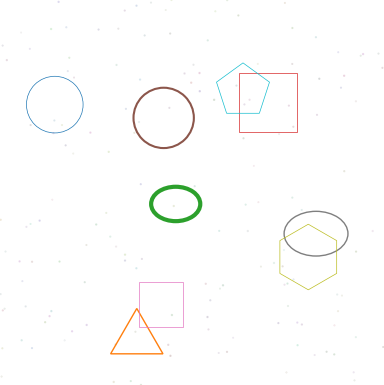[{"shape": "circle", "thickness": 0.5, "radius": 0.37, "center": [0.142, 0.728]}, {"shape": "triangle", "thickness": 1, "radius": 0.39, "center": [0.355, 0.12]}, {"shape": "oval", "thickness": 3, "radius": 0.32, "center": [0.456, 0.47]}, {"shape": "square", "thickness": 0.5, "radius": 0.38, "center": [0.697, 0.733]}, {"shape": "circle", "thickness": 1.5, "radius": 0.39, "center": [0.425, 0.694]}, {"shape": "square", "thickness": 0.5, "radius": 0.29, "center": [0.418, 0.208]}, {"shape": "oval", "thickness": 1, "radius": 0.41, "center": [0.821, 0.393]}, {"shape": "hexagon", "thickness": 0.5, "radius": 0.43, "center": [0.801, 0.332]}, {"shape": "pentagon", "thickness": 0.5, "radius": 0.36, "center": [0.631, 0.764]}]